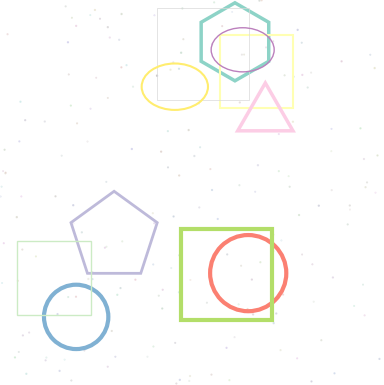[{"shape": "hexagon", "thickness": 2.5, "radius": 0.51, "center": [0.61, 0.891]}, {"shape": "square", "thickness": 1.5, "radius": 0.47, "center": [0.666, 0.814]}, {"shape": "pentagon", "thickness": 2, "radius": 0.59, "center": [0.296, 0.385]}, {"shape": "circle", "thickness": 3, "radius": 0.49, "center": [0.645, 0.291]}, {"shape": "circle", "thickness": 3, "radius": 0.42, "center": [0.198, 0.177]}, {"shape": "square", "thickness": 3, "radius": 0.59, "center": [0.589, 0.288]}, {"shape": "triangle", "thickness": 2.5, "radius": 0.41, "center": [0.689, 0.702]}, {"shape": "square", "thickness": 0.5, "radius": 0.6, "center": [0.527, 0.86]}, {"shape": "oval", "thickness": 1, "radius": 0.41, "center": [0.63, 0.871]}, {"shape": "square", "thickness": 1, "radius": 0.48, "center": [0.141, 0.277]}, {"shape": "oval", "thickness": 1.5, "radius": 0.43, "center": [0.454, 0.775]}]